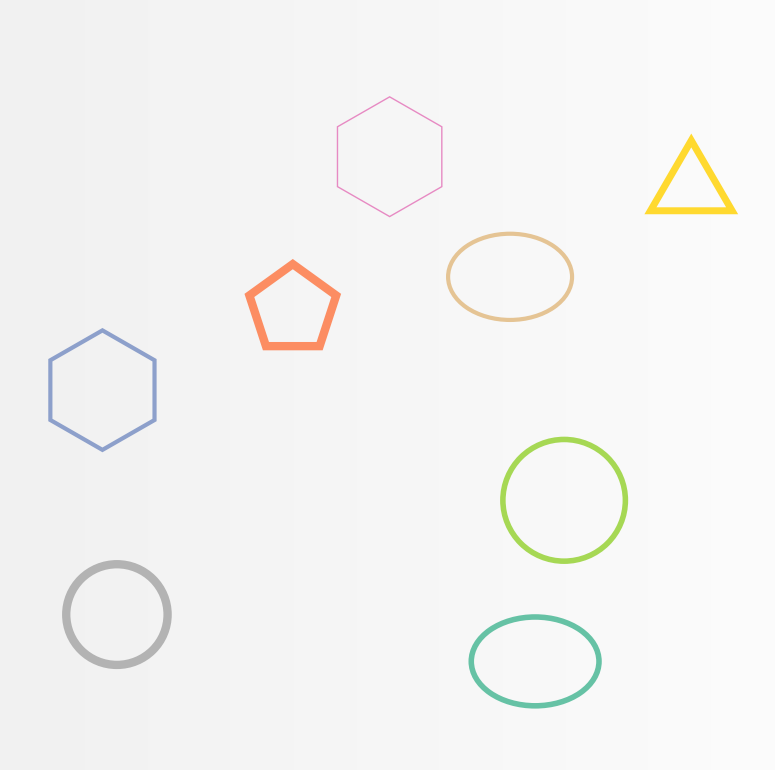[{"shape": "oval", "thickness": 2, "radius": 0.41, "center": [0.69, 0.141]}, {"shape": "pentagon", "thickness": 3, "radius": 0.29, "center": [0.378, 0.598]}, {"shape": "hexagon", "thickness": 1.5, "radius": 0.39, "center": [0.132, 0.493]}, {"shape": "hexagon", "thickness": 0.5, "radius": 0.39, "center": [0.503, 0.796]}, {"shape": "circle", "thickness": 2, "radius": 0.4, "center": [0.728, 0.35]}, {"shape": "triangle", "thickness": 2.5, "radius": 0.3, "center": [0.892, 0.757]}, {"shape": "oval", "thickness": 1.5, "radius": 0.4, "center": [0.658, 0.64]}, {"shape": "circle", "thickness": 3, "radius": 0.33, "center": [0.151, 0.202]}]